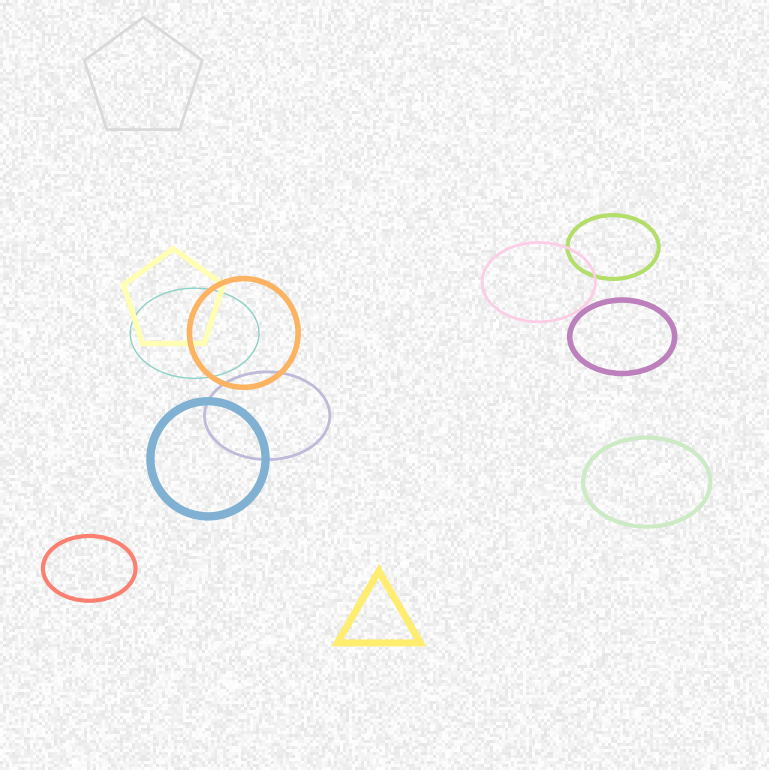[{"shape": "oval", "thickness": 0.5, "radius": 0.42, "center": [0.253, 0.567]}, {"shape": "pentagon", "thickness": 2, "radius": 0.34, "center": [0.225, 0.609]}, {"shape": "oval", "thickness": 1, "radius": 0.41, "center": [0.347, 0.46]}, {"shape": "oval", "thickness": 1.5, "radius": 0.3, "center": [0.116, 0.262]}, {"shape": "circle", "thickness": 3, "radius": 0.37, "center": [0.27, 0.404]}, {"shape": "circle", "thickness": 2, "radius": 0.35, "center": [0.317, 0.568]}, {"shape": "oval", "thickness": 1.5, "radius": 0.3, "center": [0.796, 0.679]}, {"shape": "oval", "thickness": 1, "radius": 0.37, "center": [0.7, 0.634]}, {"shape": "pentagon", "thickness": 1, "radius": 0.4, "center": [0.186, 0.897]}, {"shape": "oval", "thickness": 2, "radius": 0.34, "center": [0.808, 0.563]}, {"shape": "oval", "thickness": 1.5, "radius": 0.41, "center": [0.84, 0.374]}, {"shape": "triangle", "thickness": 2.5, "radius": 0.31, "center": [0.492, 0.196]}]